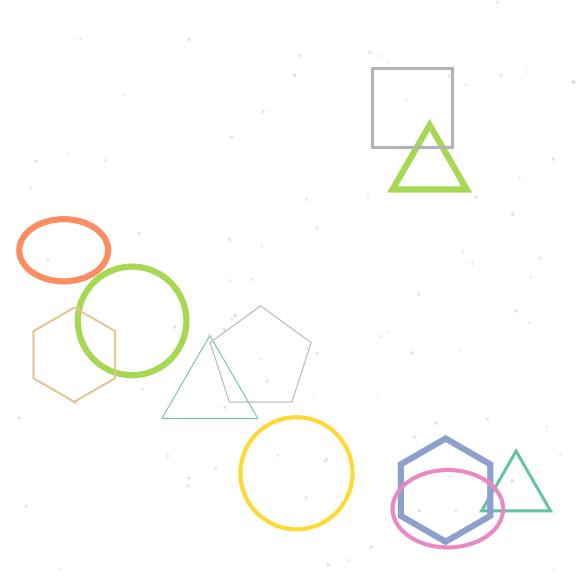[{"shape": "triangle", "thickness": 1.5, "radius": 0.34, "center": [0.894, 0.149]}, {"shape": "triangle", "thickness": 0.5, "radius": 0.48, "center": [0.363, 0.322]}, {"shape": "oval", "thickness": 3, "radius": 0.38, "center": [0.11, 0.566]}, {"shape": "hexagon", "thickness": 3, "radius": 0.45, "center": [0.772, 0.15]}, {"shape": "oval", "thickness": 2, "radius": 0.48, "center": [0.776, 0.118]}, {"shape": "triangle", "thickness": 3, "radius": 0.37, "center": [0.744, 0.708]}, {"shape": "circle", "thickness": 3, "radius": 0.47, "center": [0.229, 0.443]}, {"shape": "circle", "thickness": 2, "radius": 0.49, "center": [0.513, 0.18]}, {"shape": "hexagon", "thickness": 1, "radius": 0.41, "center": [0.129, 0.385]}, {"shape": "pentagon", "thickness": 0.5, "radius": 0.46, "center": [0.451, 0.377]}, {"shape": "square", "thickness": 1.5, "radius": 0.35, "center": [0.713, 0.813]}]